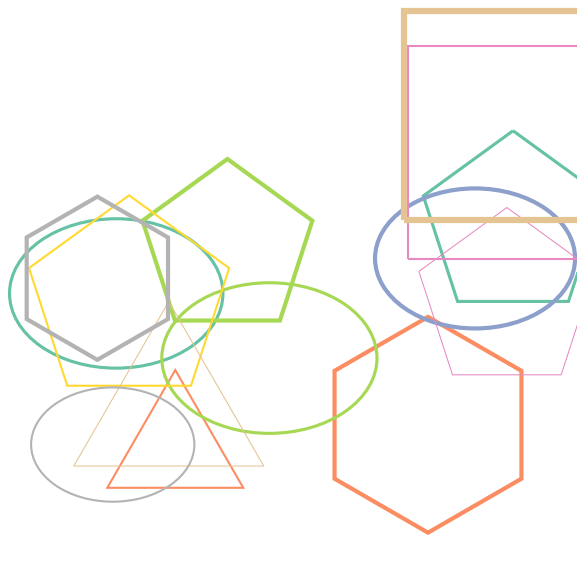[{"shape": "oval", "thickness": 1.5, "radius": 0.92, "center": [0.201, 0.491]}, {"shape": "pentagon", "thickness": 1.5, "radius": 0.82, "center": [0.888, 0.609]}, {"shape": "triangle", "thickness": 1, "radius": 0.68, "center": [0.304, 0.222]}, {"shape": "hexagon", "thickness": 2, "radius": 0.93, "center": [0.741, 0.264]}, {"shape": "oval", "thickness": 2, "radius": 0.87, "center": [0.823, 0.552]}, {"shape": "pentagon", "thickness": 0.5, "radius": 0.8, "center": [0.878, 0.48]}, {"shape": "square", "thickness": 1, "radius": 0.92, "center": [0.892, 0.735]}, {"shape": "pentagon", "thickness": 2, "radius": 0.77, "center": [0.394, 0.569]}, {"shape": "oval", "thickness": 1.5, "radius": 0.93, "center": [0.466, 0.379]}, {"shape": "pentagon", "thickness": 1, "radius": 0.91, "center": [0.224, 0.479]}, {"shape": "square", "thickness": 3, "radius": 0.91, "center": [0.881, 0.799]}, {"shape": "triangle", "thickness": 0.5, "radius": 0.95, "center": [0.292, 0.287]}, {"shape": "hexagon", "thickness": 2, "radius": 0.71, "center": [0.169, 0.517]}, {"shape": "oval", "thickness": 1, "radius": 0.71, "center": [0.195, 0.229]}]